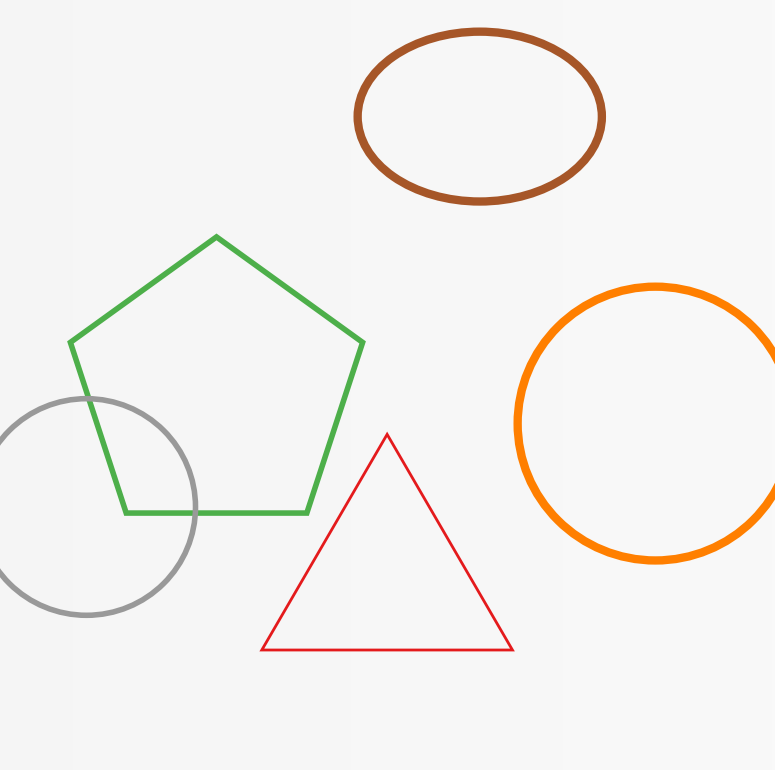[{"shape": "triangle", "thickness": 1, "radius": 0.93, "center": [0.5, 0.249]}, {"shape": "pentagon", "thickness": 2, "radius": 0.99, "center": [0.279, 0.494]}, {"shape": "circle", "thickness": 3, "radius": 0.89, "center": [0.846, 0.45]}, {"shape": "oval", "thickness": 3, "radius": 0.79, "center": [0.619, 0.849]}, {"shape": "circle", "thickness": 2, "radius": 0.7, "center": [0.112, 0.342]}]